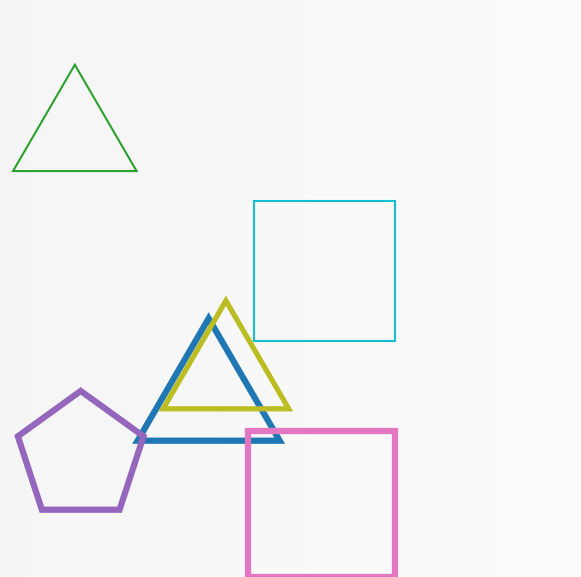[{"shape": "triangle", "thickness": 3, "radius": 0.71, "center": [0.359, 0.307]}, {"shape": "triangle", "thickness": 1, "radius": 0.61, "center": [0.129, 0.764]}, {"shape": "pentagon", "thickness": 3, "radius": 0.57, "center": [0.139, 0.208]}, {"shape": "square", "thickness": 3, "radius": 0.63, "center": [0.553, 0.126]}, {"shape": "triangle", "thickness": 2.5, "radius": 0.62, "center": [0.389, 0.354]}, {"shape": "square", "thickness": 1, "radius": 0.61, "center": [0.559, 0.53]}]